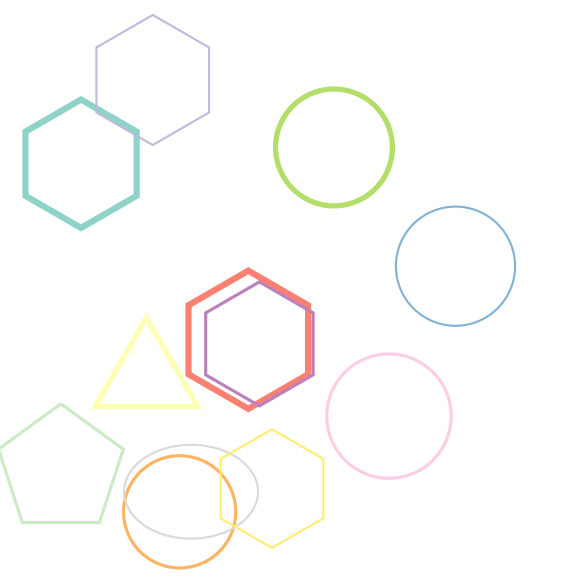[{"shape": "hexagon", "thickness": 3, "radius": 0.56, "center": [0.14, 0.716]}, {"shape": "triangle", "thickness": 2.5, "radius": 0.51, "center": [0.254, 0.347]}, {"shape": "hexagon", "thickness": 1, "radius": 0.56, "center": [0.265, 0.861]}, {"shape": "hexagon", "thickness": 3, "radius": 0.6, "center": [0.43, 0.411]}, {"shape": "circle", "thickness": 1, "radius": 0.52, "center": [0.789, 0.538]}, {"shape": "circle", "thickness": 1.5, "radius": 0.49, "center": [0.311, 0.113]}, {"shape": "circle", "thickness": 2.5, "radius": 0.51, "center": [0.578, 0.744]}, {"shape": "circle", "thickness": 1.5, "radius": 0.54, "center": [0.674, 0.279]}, {"shape": "oval", "thickness": 1, "radius": 0.58, "center": [0.331, 0.148]}, {"shape": "hexagon", "thickness": 1.5, "radius": 0.54, "center": [0.449, 0.404]}, {"shape": "pentagon", "thickness": 1.5, "radius": 0.57, "center": [0.105, 0.186]}, {"shape": "hexagon", "thickness": 1, "radius": 0.51, "center": [0.471, 0.153]}]